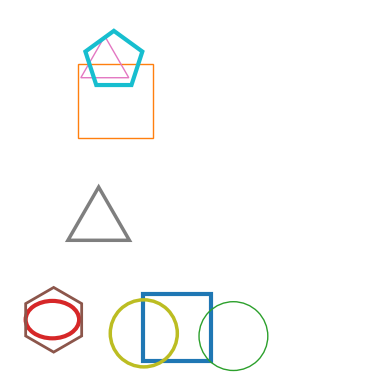[{"shape": "square", "thickness": 3, "radius": 0.44, "center": [0.459, 0.15]}, {"shape": "square", "thickness": 1, "radius": 0.49, "center": [0.3, 0.738]}, {"shape": "circle", "thickness": 1, "radius": 0.45, "center": [0.606, 0.127]}, {"shape": "oval", "thickness": 3, "radius": 0.35, "center": [0.136, 0.17]}, {"shape": "hexagon", "thickness": 2, "radius": 0.42, "center": [0.139, 0.169]}, {"shape": "triangle", "thickness": 1, "radius": 0.36, "center": [0.272, 0.834]}, {"shape": "triangle", "thickness": 2.5, "radius": 0.46, "center": [0.256, 0.422]}, {"shape": "circle", "thickness": 2.5, "radius": 0.44, "center": [0.373, 0.134]}, {"shape": "pentagon", "thickness": 3, "radius": 0.39, "center": [0.296, 0.842]}]